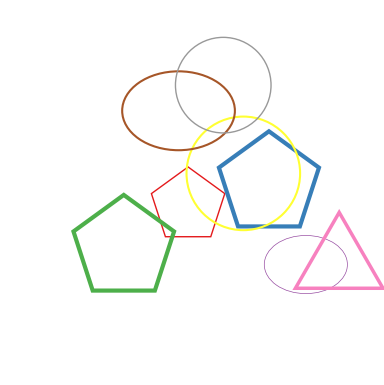[{"shape": "pentagon", "thickness": 1, "radius": 0.5, "center": [0.489, 0.466]}, {"shape": "pentagon", "thickness": 3, "radius": 0.68, "center": [0.699, 0.522]}, {"shape": "pentagon", "thickness": 3, "radius": 0.69, "center": [0.321, 0.356]}, {"shape": "oval", "thickness": 0.5, "radius": 0.54, "center": [0.794, 0.313]}, {"shape": "circle", "thickness": 1.5, "radius": 0.74, "center": [0.632, 0.55]}, {"shape": "oval", "thickness": 1.5, "radius": 0.73, "center": [0.464, 0.712]}, {"shape": "triangle", "thickness": 2.5, "radius": 0.66, "center": [0.881, 0.317]}, {"shape": "circle", "thickness": 1, "radius": 0.62, "center": [0.58, 0.779]}]